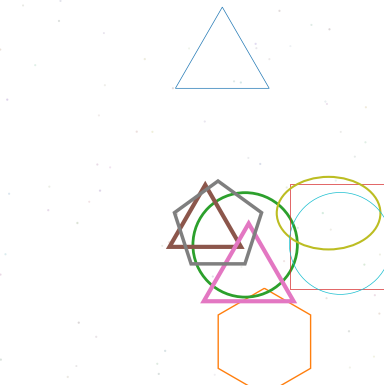[{"shape": "triangle", "thickness": 0.5, "radius": 0.7, "center": [0.577, 0.841]}, {"shape": "hexagon", "thickness": 1, "radius": 0.69, "center": [0.687, 0.113]}, {"shape": "circle", "thickness": 2, "radius": 0.68, "center": [0.637, 0.364]}, {"shape": "square", "thickness": 0.5, "radius": 0.68, "center": [0.89, 0.385]}, {"shape": "triangle", "thickness": 3, "radius": 0.54, "center": [0.533, 0.412]}, {"shape": "triangle", "thickness": 3, "radius": 0.67, "center": [0.646, 0.285]}, {"shape": "pentagon", "thickness": 2.5, "radius": 0.59, "center": [0.566, 0.411]}, {"shape": "oval", "thickness": 1.5, "radius": 0.67, "center": [0.853, 0.446]}, {"shape": "circle", "thickness": 0.5, "radius": 0.66, "center": [0.884, 0.368]}]